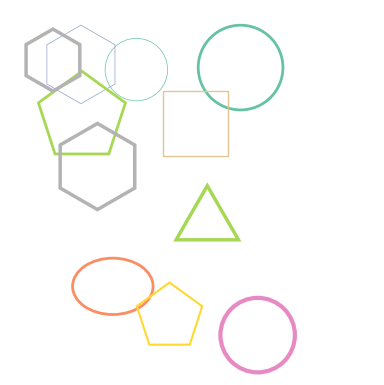[{"shape": "circle", "thickness": 0.5, "radius": 0.41, "center": [0.354, 0.819]}, {"shape": "circle", "thickness": 2, "radius": 0.55, "center": [0.625, 0.825]}, {"shape": "oval", "thickness": 2, "radius": 0.52, "center": [0.293, 0.256]}, {"shape": "hexagon", "thickness": 0.5, "radius": 0.51, "center": [0.21, 0.833]}, {"shape": "circle", "thickness": 3, "radius": 0.48, "center": [0.669, 0.13]}, {"shape": "triangle", "thickness": 2.5, "radius": 0.47, "center": [0.538, 0.424]}, {"shape": "pentagon", "thickness": 2, "radius": 0.59, "center": [0.213, 0.696]}, {"shape": "pentagon", "thickness": 1.5, "radius": 0.45, "center": [0.44, 0.177]}, {"shape": "square", "thickness": 1, "radius": 0.42, "center": [0.508, 0.68]}, {"shape": "hexagon", "thickness": 2.5, "radius": 0.4, "center": [0.138, 0.844]}, {"shape": "hexagon", "thickness": 2.5, "radius": 0.56, "center": [0.253, 0.567]}]